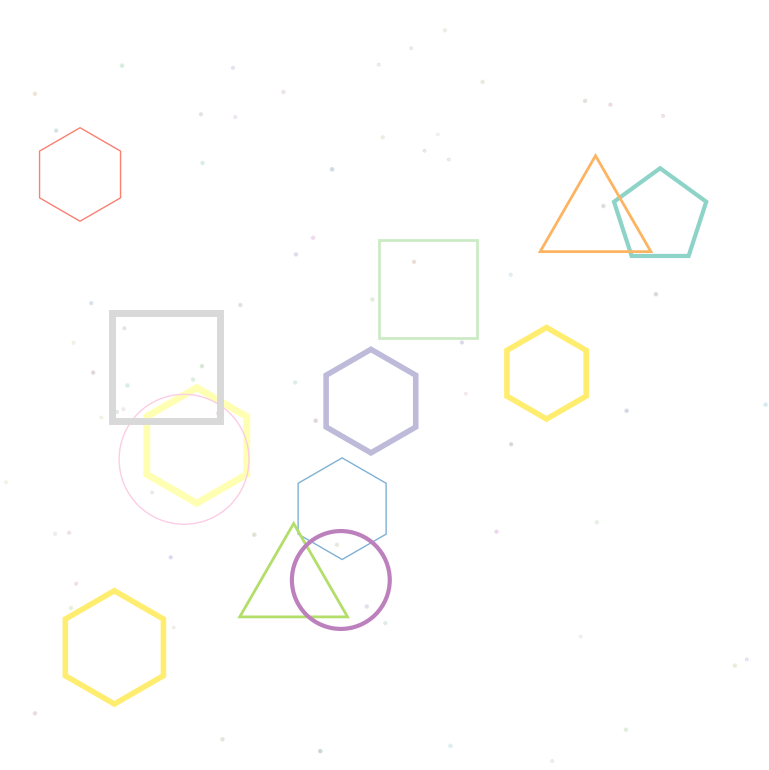[{"shape": "pentagon", "thickness": 1.5, "radius": 0.31, "center": [0.857, 0.719]}, {"shape": "hexagon", "thickness": 2.5, "radius": 0.38, "center": [0.256, 0.421]}, {"shape": "hexagon", "thickness": 2, "radius": 0.34, "center": [0.482, 0.479]}, {"shape": "hexagon", "thickness": 0.5, "radius": 0.3, "center": [0.104, 0.773]}, {"shape": "hexagon", "thickness": 0.5, "radius": 0.33, "center": [0.444, 0.339]}, {"shape": "triangle", "thickness": 1, "radius": 0.42, "center": [0.773, 0.715]}, {"shape": "triangle", "thickness": 1, "radius": 0.4, "center": [0.381, 0.239]}, {"shape": "circle", "thickness": 0.5, "radius": 0.42, "center": [0.239, 0.403]}, {"shape": "square", "thickness": 2.5, "radius": 0.35, "center": [0.215, 0.523]}, {"shape": "circle", "thickness": 1.5, "radius": 0.32, "center": [0.443, 0.247]}, {"shape": "square", "thickness": 1, "radius": 0.32, "center": [0.555, 0.625]}, {"shape": "hexagon", "thickness": 2, "radius": 0.37, "center": [0.149, 0.159]}, {"shape": "hexagon", "thickness": 2, "radius": 0.3, "center": [0.71, 0.515]}]